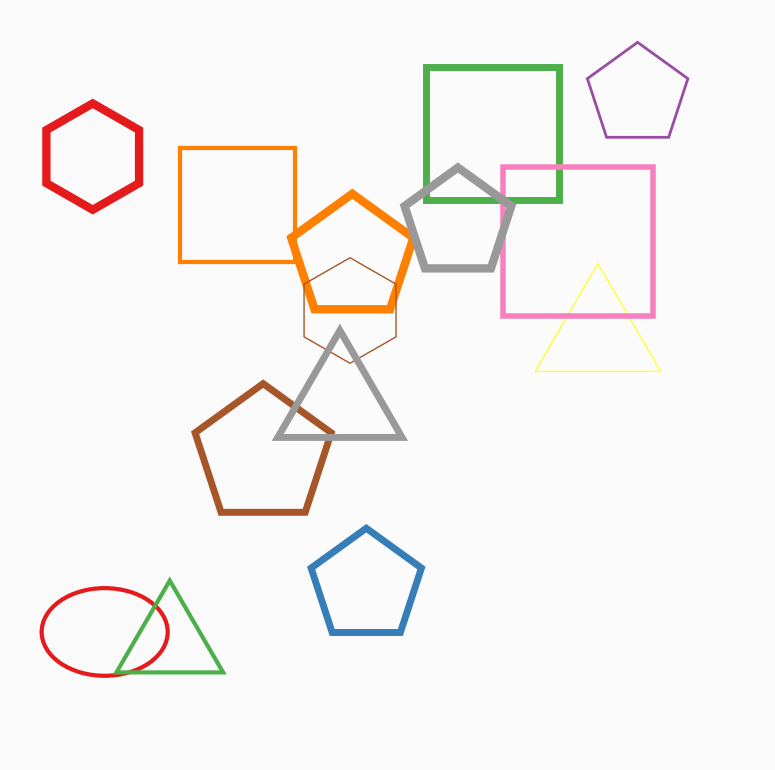[{"shape": "hexagon", "thickness": 3, "radius": 0.35, "center": [0.12, 0.797]}, {"shape": "oval", "thickness": 1.5, "radius": 0.41, "center": [0.135, 0.179]}, {"shape": "pentagon", "thickness": 2.5, "radius": 0.37, "center": [0.473, 0.239]}, {"shape": "triangle", "thickness": 1.5, "radius": 0.4, "center": [0.219, 0.166]}, {"shape": "square", "thickness": 2.5, "radius": 0.43, "center": [0.636, 0.827]}, {"shape": "pentagon", "thickness": 1, "radius": 0.34, "center": [0.823, 0.877]}, {"shape": "pentagon", "thickness": 3, "radius": 0.41, "center": [0.455, 0.665]}, {"shape": "square", "thickness": 1.5, "radius": 0.37, "center": [0.306, 0.734]}, {"shape": "triangle", "thickness": 0.5, "radius": 0.47, "center": [0.771, 0.564]}, {"shape": "hexagon", "thickness": 0.5, "radius": 0.34, "center": [0.452, 0.597]}, {"shape": "pentagon", "thickness": 2.5, "radius": 0.46, "center": [0.34, 0.409]}, {"shape": "square", "thickness": 2, "radius": 0.48, "center": [0.745, 0.686]}, {"shape": "triangle", "thickness": 2.5, "radius": 0.46, "center": [0.439, 0.478]}, {"shape": "pentagon", "thickness": 3, "radius": 0.36, "center": [0.591, 0.71]}]